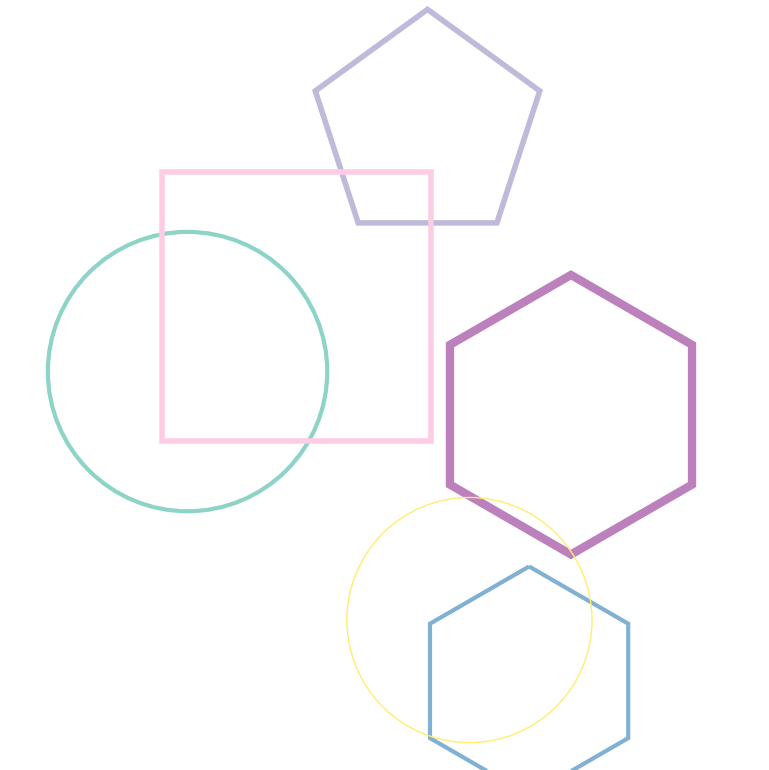[{"shape": "circle", "thickness": 1.5, "radius": 0.91, "center": [0.244, 0.517]}, {"shape": "pentagon", "thickness": 2, "radius": 0.77, "center": [0.555, 0.835]}, {"shape": "hexagon", "thickness": 1.5, "radius": 0.74, "center": [0.687, 0.116]}, {"shape": "square", "thickness": 2, "radius": 0.87, "center": [0.385, 0.602]}, {"shape": "hexagon", "thickness": 3, "radius": 0.91, "center": [0.742, 0.461]}, {"shape": "circle", "thickness": 0.5, "radius": 0.8, "center": [0.61, 0.195]}]